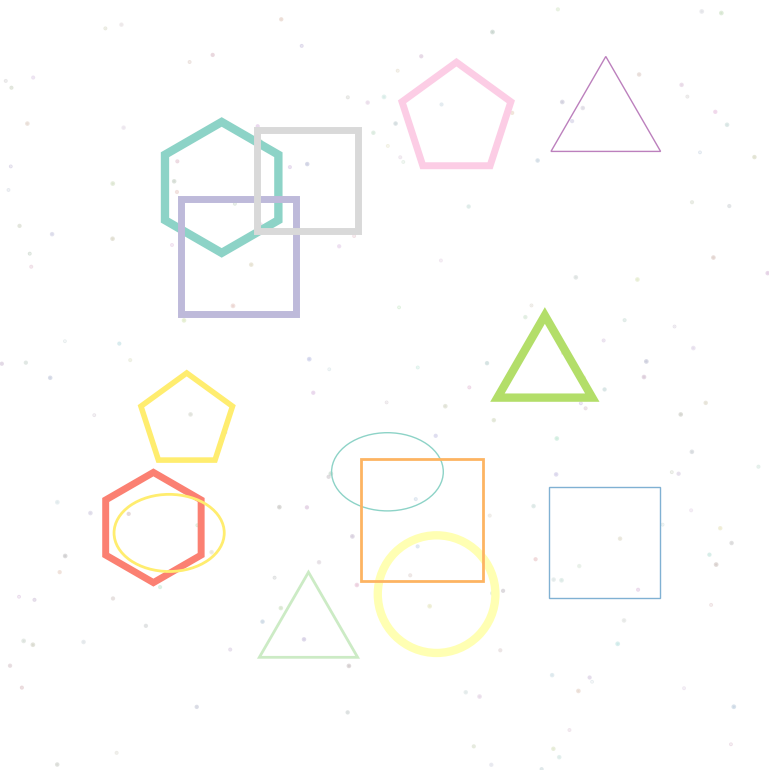[{"shape": "hexagon", "thickness": 3, "radius": 0.43, "center": [0.288, 0.757]}, {"shape": "oval", "thickness": 0.5, "radius": 0.36, "center": [0.503, 0.387]}, {"shape": "circle", "thickness": 3, "radius": 0.38, "center": [0.567, 0.228]}, {"shape": "square", "thickness": 2.5, "radius": 0.37, "center": [0.31, 0.667]}, {"shape": "hexagon", "thickness": 2.5, "radius": 0.36, "center": [0.199, 0.315]}, {"shape": "square", "thickness": 0.5, "radius": 0.36, "center": [0.785, 0.295]}, {"shape": "square", "thickness": 1, "radius": 0.4, "center": [0.548, 0.324]}, {"shape": "triangle", "thickness": 3, "radius": 0.36, "center": [0.708, 0.519]}, {"shape": "pentagon", "thickness": 2.5, "radius": 0.37, "center": [0.593, 0.845]}, {"shape": "square", "thickness": 2.5, "radius": 0.33, "center": [0.399, 0.765]}, {"shape": "triangle", "thickness": 0.5, "radius": 0.41, "center": [0.787, 0.844]}, {"shape": "triangle", "thickness": 1, "radius": 0.37, "center": [0.401, 0.183]}, {"shape": "pentagon", "thickness": 2, "radius": 0.31, "center": [0.242, 0.453]}, {"shape": "oval", "thickness": 1, "radius": 0.36, "center": [0.22, 0.308]}]